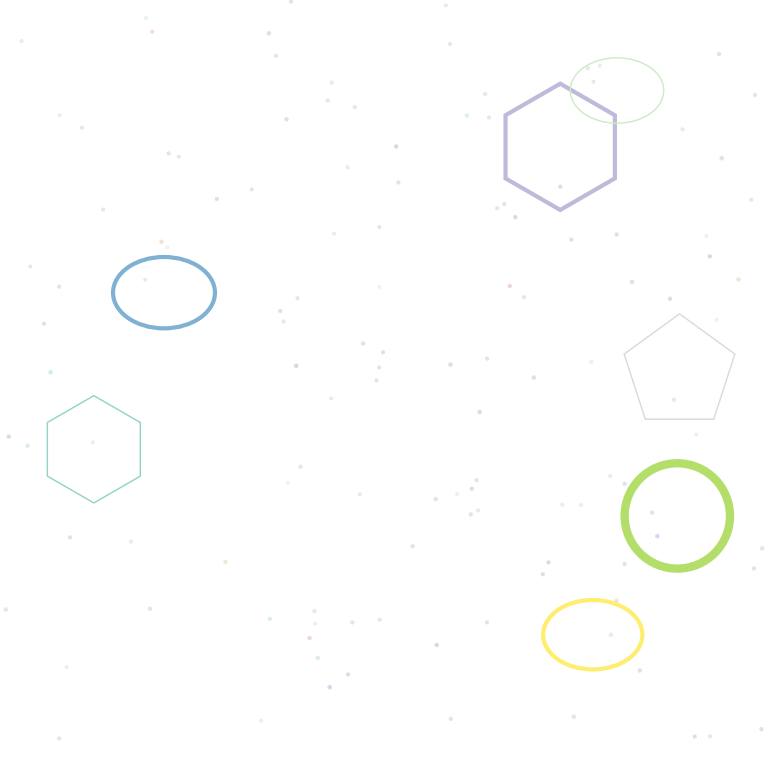[{"shape": "hexagon", "thickness": 0.5, "radius": 0.35, "center": [0.122, 0.416]}, {"shape": "hexagon", "thickness": 1.5, "radius": 0.41, "center": [0.728, 0.809]}, {"shape": "oval", "thickness": 1.5, "radius": 0.33, "center": [0.213, 0.62]}, {"shape": "circle", "thickness": 3, "radius": 0.34, "center": [0.88, 0.33]}, {"shape": "pentagon", "thickness": 0.5, "radius": 0.38, "center": [0.882, 0.517]}, {"shape": "oval", "thickness": 0.5, "radius": 0.3, "center": [0.801, 0.882]}, {"shape": "oval", "thickness": 1.5, "radius": 0.32, "center": [0.77, 0.176]}]